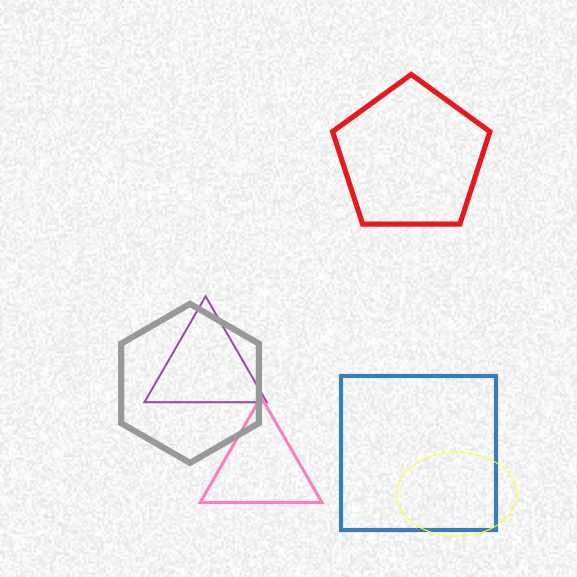[{"shape": "pentagon", "thickness": 2.5, "radius": 0.72, "center": [0.712, 0.727]}, {"shape": "square", "thickness": 2, "radius": 0.67, "center": [0.725, 0.215]}, {"shape": "triangle", "thickness": 1, "radius": 0.61, "center": [0.356, 0.364]}, {"shape": "oval", "thickness": 0.5, "radius": 0.52, "center": [0.791, 0.143]}, {"shape": "triangle", "thickness": 1.5, "radius": 0.61, "center": [0.452, 0.19]}, {"shape": "hexagon", "thickness": 3, "radius": 0.69, "center": [0.329, 0.335]}]